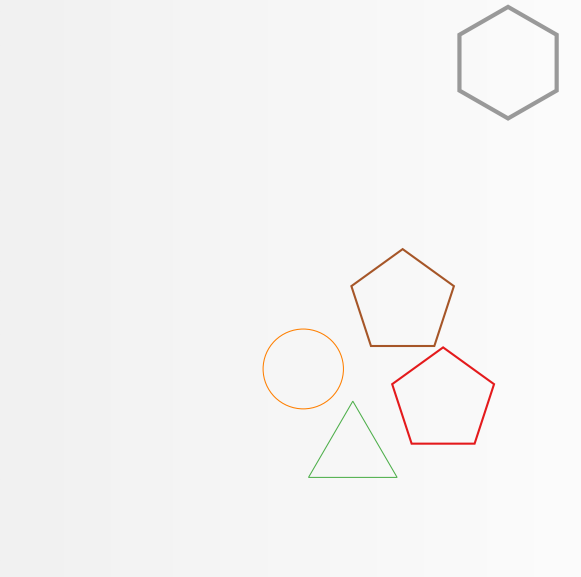[{"shape": "pentagon", "thickness": 1, "radius": 0.46, "center": [0.762, 0.305]}, {"shape": "triangle", "thickness": 0.5, "radius": 0.44, "center": [0.607, 0.216]}, {"shape": "circle", "thickness": 0.5, "radius": 0.35, "center": [0.522, 0.36]}, {"shape": "pentagon", "thickness": 1, "radius": 0.46, "center": [0.693, 0.475]}, {"shape": "hexagon", "thickness": 2, "radius": 0.48, "center": [0.874, 0.891]}]